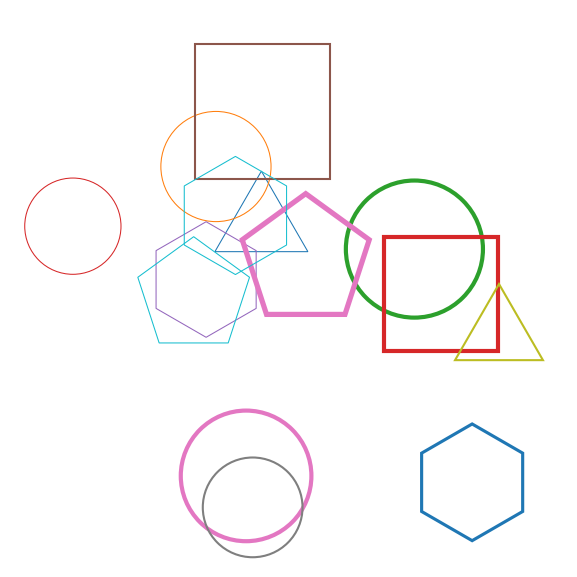[{"shape": "triangle", "thickness": 0.5, "radius": 0.46, "center": [0.453, 0.61]}, {"shape": "hexagon", "thickness": 1.5, "radius": 0.51, "center": [0.818, 0.164]}, {"shape": "circle", "thickness": 0.5, "radius": 0.48, "center": [0.374, 0.711]}, {"shape": "circle", "thickness": 2, "radius": 0.59, "center": [0.718, 0.568]}, {"shape": "circle", "thickness": 0.5, "radius": 0.42, "center": [0.126, 0.607]}, {"shape": "square", "thickness": 2, "radius": 0.49, "center": [0.763, 0.49]}, {"shape": "hexagon", "thickness": 0.5, "radius": 0.5, "center": [0.357, 0.515]}, {"shape": "square", "thickness": 1, "radius": 0.59, "center": [0.454, 0.806]}, {"shape": "circle", "thickness": 2, "radius": 0.57, "center": [0.426, 0.175]}, {"shape": "pentagon", "thickness": 2.5, "radius": 0.58, "center": [0.529, 0.548]}, {"shape": "circle", "thickness": 1, "radius": 0.43, "center": [0.438, 0.121]}, {"shape": "triangle", "thickness": 1, "radius": 0.44, "center": [0.864, 0.419]}, {"shape": "hexagon", "thickness": 0.5, "radius": 0.51, "center": [0.408, 0.626]}, {"shape": "pentagon", "thickness": 0.5, "radius": 0.51, "center": [0.335, 0.488]}]